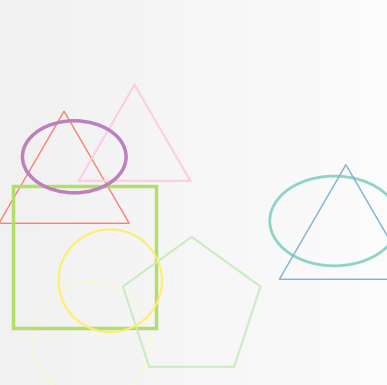[{"shape": "oval", "thickness": 2, "radius": 0.83, "center": [0.863, 0.426]}, {"shape": "circle", "thickness": 0.5, "radius": 0.76, "center": [0.237, 0.115]}, {"shape": "triangle", "thickness": 1, "radius": 0.97, "center": [0.165, 0.517]}, {"shape": "triangle", "thickness": 1, "radius": 0.99, "center": [0.893, 0.374]}, {"shape": "square", "thickness": 2.5, "radius": 0.92, "center": [0.218, 0.332]}, {"shape": "triangle", "thickness": 1.5, "radius": 0.83, "center": [0.347, 0.614]}, {"shape": "oval", "thickness": 2.5, "radius": 0.67, "center": [0.192, 0.593]}, {"shape": "pentagon", "thickness": 1.5, "radius": 0.93, "center": [0.495, 0.198]}, {"shape": "circle", "thickness": 1.5, "radius": 0.67, "center": [0.285, 0.271]}]